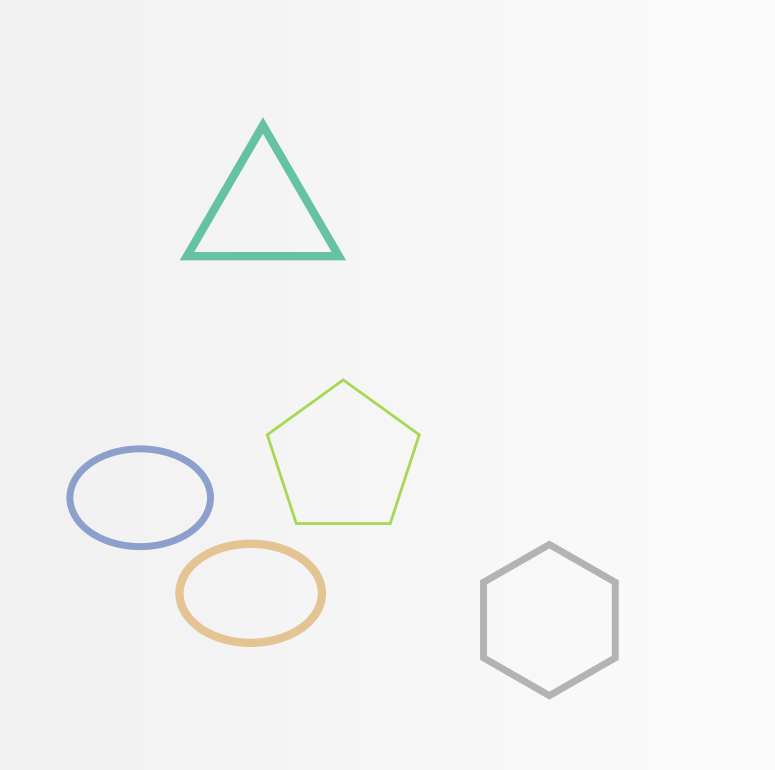[{"shape": "triangle", "thickness": 3, "radius": 0.57, "center": [0.339, 0.724]}, {"shape": "oval", "thickness": 2.5, "radius": 0.45, "center": [0.181, 0.354]}, {"shape": "pentagon", "thickness": 1, "radius": 0.52, "center": [0.443, 0.403]}, {"shape": "oval", "thickness": 3, "radius": 0.46, "center": [0.323, 0.229]}, {"shape": "hexagon", "thickness": 2.5, "radius": 0.49, "center": [0.709, 0.195]}]